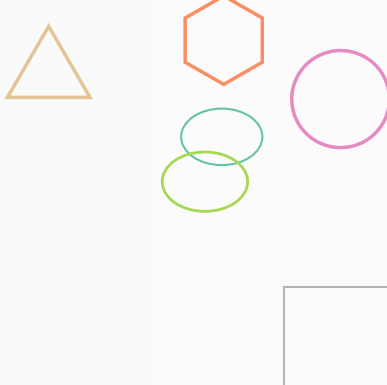[{"shape": "oval", "thickness": 1.5, "radius": 0.52, "center": [0.572, 0.645]}, {"shape": "hexagon", "thickness": 2.5, "radius": 0.57, "center": [0.577, 0.896]}, {"shape": "circle", "thickness": 2.5, "radius": 0.63, "center": [0.879, 0.743]}, {"shape": "oval", "thickness": 2, "radius": 0.55, "center": [0.529, 0.528]}, {"shape": "triangle", "thickness": 2.5, "radius": 0.62, "center": [0.126, 0.809]}, {"shape": "square", "thickness": 1.5, "radius": 0.74, "center": [0.88, 0.107]}]